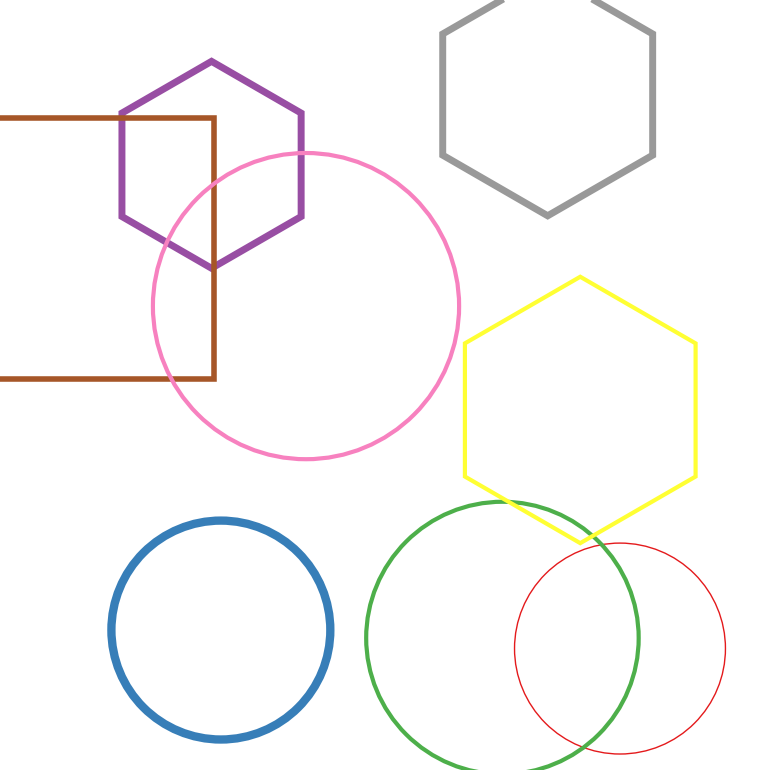[{"shape": "circle", "thickness": 0.5, "radius": 0.68, "center": [0.805, 0.158]}, {"shape": "circle", "thickness": 3, "radius": 0.71, "center": [0.287, 0.182]}, {"shape": "circle", "thickness": 1.5, "radius": 0.88, "center": [0.653, 0.171]}, {"shape": "hexagon", "thickness": 2.5, "radius": 0.67, "center": [0.275, 0.786]}, {"shape": "hexagon", "thickness": 1.5, "radius": 0.86, "center": [0.754, 0.468]}, {"shape": "square", "thickness": 2, "radius": 0.85, "center": [0.109, 0.677]}, {"shape": "circle", "thickness": 1.5, "radius": 0.99, "center": [0.397, 0.602]}, {"shape": "hexagon", "thickness": 2.5, "radius": 0.79, "center": [0.711, 0.877]}]